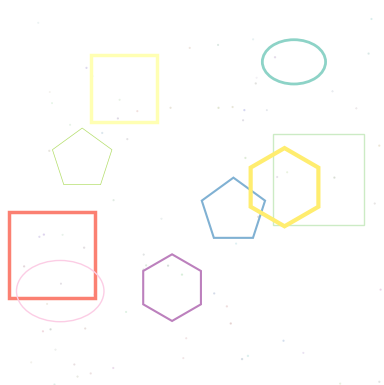[{"shape": "oval", "thickness": 2, "radius": 0.41, "center": [0.764, 0.839]}, {"shape": "square", "thickness": 2.5, "radius": 0.43, "center": [0.322, 0.769]}, {"shape": "square", "thickness": 2.5, "radius": 0.55, "center": [0.135, 0.338]}, {"shape": "pentagon", "thickness": 1.5, "radius": 0.43, "center": [0.606, 0.452]}, {"shape": "pentagon", "thickness": 0.5, "radius": 0.41, "center": [0.213, 0.586]}, {"shape": "oval", "thickness": 1, "radius": 0.57, "center": [0.156, 0.244]}, {"shape": "hexagon", "thickness": 1.5, "radius": 0.43, "center": [0.447, 0.253]}, {"shape": "square", "thickness": 1, "radius": 0.59, "center": [0.827, 0.534]}, {"shape": "hexagon", "thickness": 3, "radius": 0.51, "center": [0.739, 0.514]}]